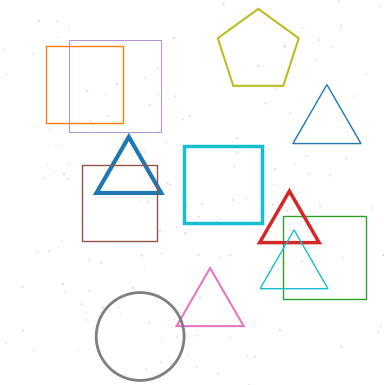[{"shape": "triangle", "thickness": 1, "radius": 0.51, "center": [0.849, 0.678]}, {"shape": "triangle", "thickness": 3, "radius": 0.49, "center": [0.335, 0.547]}, {"shape": "square", "thickness": 1, "radius": 0.5, "center": [0.22, 0.781]}, {"shape": "square", "thickness": 1, "radius": 0.54, "center": [0.843, 0.332]}, {"shape": "triangle", "thickness": 2.5, "radius": 0.45, "center": [0.752, 0.414]}, {"shape": "square", "thickness": 0.5, "radius": 0.6, "center": [0.298, 0.777]}, {"shape": "square", "thickness": 1, "radius": 0.49, "center": [0.309, 0.473]}, {"shape": "triangle", "thickness": 1.5, "radius": 0.5, "center": [0.546, 0.203]}, {"shape": "circle", "thickness": 2, "radius": 0.57, "center": [0.364, 0.126]}, {"shape": "pentagon", "thickness": 1.5, "radius": 0.55, "center": [0.671, 0.866]}, {"shape": "square", "thickness": 2.5, "radius": 0.5, "center": [0.579, 0.52]}, {"shape": "triangle", "thickness": 1, "radius": 0.51, "center": [0.764, 0.301]}]